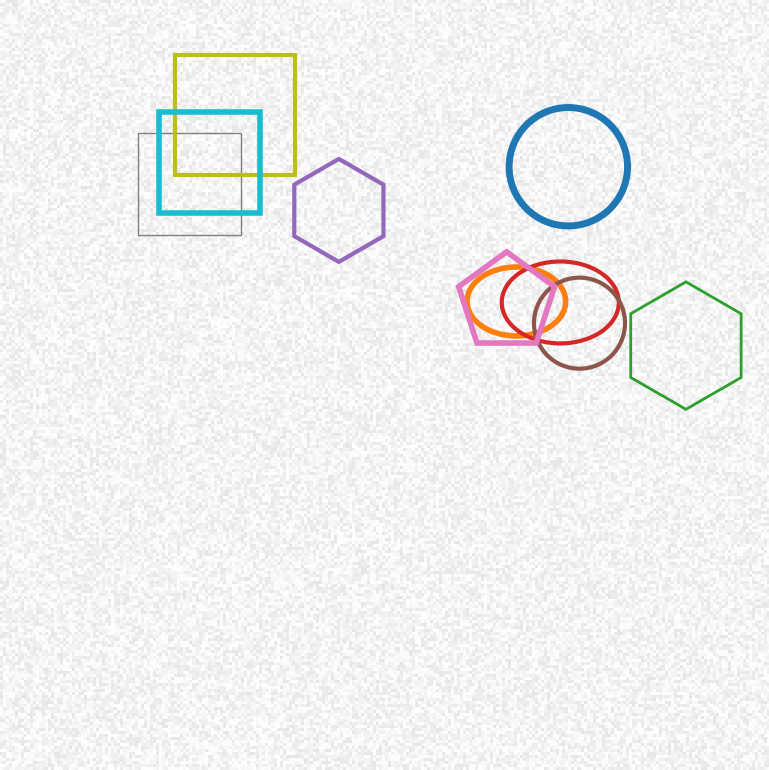[{"shape": "circle", "thickness": 2.5, "radius": 0.38, "center": [0.738, 0.783]}, {"shape": "oval", "thickness": 2, "radius": 0.32, "center": [0.671, 0.608]}, {"shape": "hexagon", "thickness": 1, "radius": 0.41, "center": [0.891, 0.551]}, {"shape": "oval", "thickness": 1.5, "radius": 0.38, "center": [0.728, 0.607]}, {"shape": "hexagon", "thickness": 1.5, "radius": 0.33, "center": [0.44, 0.727]}, {"shape": "circle", "thickness": 1.5, "radius": 0.3, "center": [0.753, 0.58]}, {"shape": "pentagon", "thickness": 2, "radius": 0.33, "center": [0.658, 0.607]}, {"shape": "square", "thickness": 0.5, "radius": 0.33, "center": [0.246, 0.761]}, {"shape": "square", "thickness": 1.5, "radius": 0.39, "center": [0.305, 0.851]}, {"shape": "square", "thickness": 2, "radius": 0.33, "center": [0.272, 0.789]}]